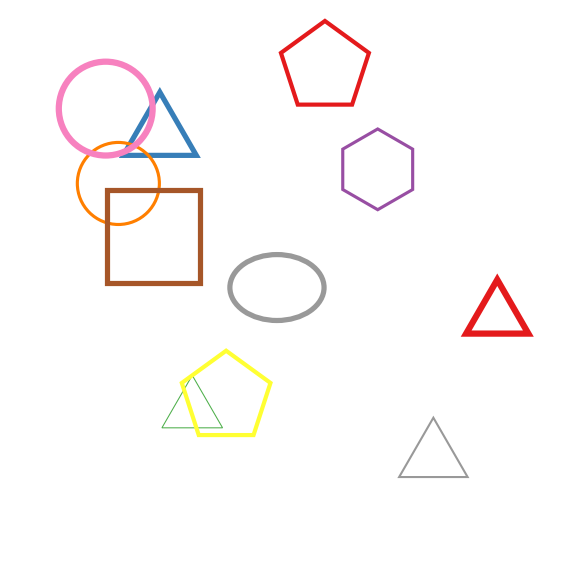[{"shape": "triangle", "thickness": 3, "radius": 0.31, "center": [0.861, 0.453]}, {"shape": "pentagon", "thickness": 2, "radius": 0.4, "center": [0.563, 0.883]}, {"shape": "triangle", "thickness": 2.5, "radius": 0.36, "center": [0.277, 0.767]}, {"shape": "triangle", "thickness": 0.5, "radius": 0.3, "center": [0.333, 0.289]}, {"shape": "hexagon", "thickness": 1.5, "radius": 0.35, "center": [0.654, 0.706]}, {"shape": "circle", "thickness": 1.5, "radius": 0.36, "center": [0.205, 0.681]}, {"shape": "pentagon", "thickness": 2, "radius": 0.4, "center": [0.392, 0.311]}, {"shape": "square", "thickness": 2.5, "radius": 0.4, "center": [0.266, 0.589]}, {"shape": "circle", "thickness": 3, "radius": 0.41, "center": [0.183, 0.811]}, {"shape": "triangle", "thickness": 1, "radius": 0.34, "center": [0.75, 0.207]}, {"shape": "oval", "thickness": 2.5, "radius": 0.41, "center": [0.48, 0.501]}]